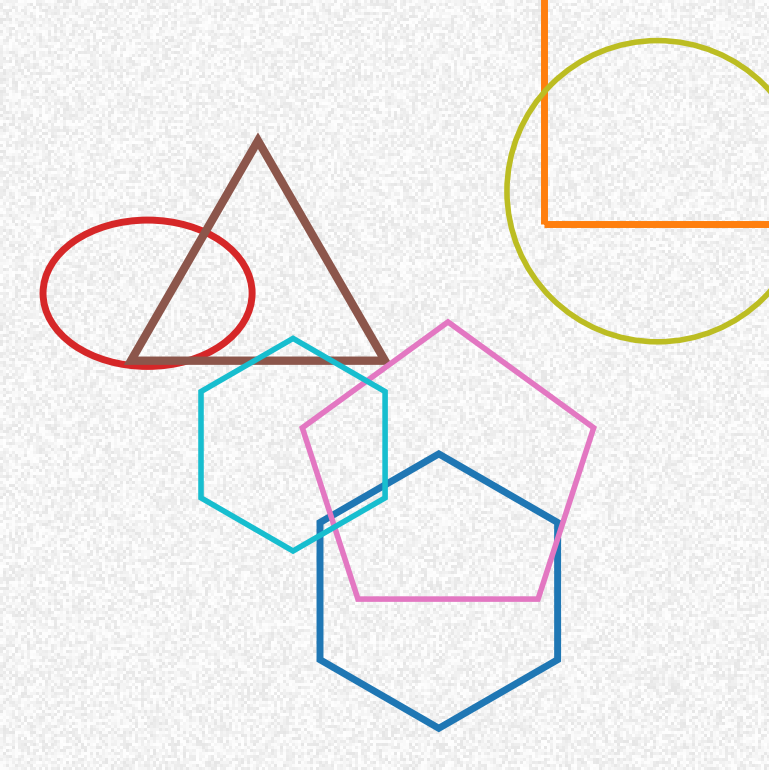[{"shape": "hexagon", "thickness": 2.5, "radius": 0.89, "center": [0.57, 0.232]}, {"shape": "square", "thickness": 2.5, "radius": 0.87, "center": [0.88, 0.883]}, {"shape": "oval", "thickness": 2.5, "radius": 0.68, "center": [0.192, 0.619]}, {"shape": "triangle", "thickness": 3, "radius": 0.95, "center": [0.335, 0.627]}, {"shape": "pentagon", "thickness": 2, "radius": 0.99, "center": [0.582, 0.383]}, {"shape": "circle", "thickness": 2, "radius": 0.98, "center": [0.854, 0.752]}, {"shape": "hexagon", "thickness": 2, "radius": 0.69, "center": [0.381, 0.422]}]